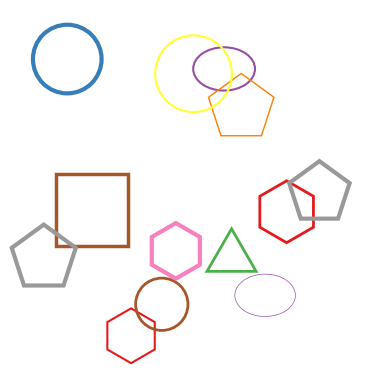[{"shape": "hexagon", "thickness": 2, "radius": 0.4, "center": [0.744, 0.45]}, {"shape": "hexagon", "thickness": 1.5, "radius": 0.36, "center": [0.34, 0.128]}, {"shape": "circle", "thickness": 3, "radius": 0.45, "center": [0.175, 0.847]}, {"shape": "triangle", "thickness": 2, "radius": 0.37, "center": [0.601, 0.332]}, {"shape": "oval", "thickness": 0.5, "radius": 0.39, "center": [0.689, 0.233]}, {"shape": "oval", "thickness": 1.5, "radius": 0.4, "center": [0.582, 0.821]}, {"shape": "pentagon", "thickness": 1, "radius": 0.45, "center": [0.627, 0.72]}, {"shape": "circle", "thickness": 1.5, "radius": 0.5, "center": [0.503, 0.809]}, {"shape": "square", "thickness": 2.5, "radius": 0.47, "center": [0.238, 0.455]}, {"shape": "circle", "thickness": 2, "radius": 0.34, "center": [0.42, 0.21]}, {"shape": "hexagon", "thickness": 3, "radius": 0.36, "center": [0.457, 0.348]}, {"shape": "pentagon", "thickness": 3, "radius": 0.44, "center": [0.114, 0.329]}, {"shape": "pentagon", "thickness": 3, "radius": 0.41, "center": [0.83, 0.499]}]